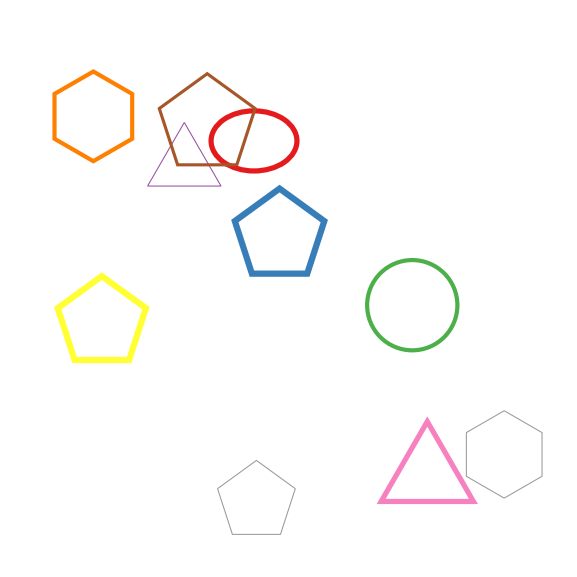[{"shape": "oval", "thickness": 2.5, "radius": 0.37, "center": [0.44, 0.755]}, {"shape": "pentagon", "thickness": 3, "radius": 0.41, "center": [0.484, 0.591]}, {"shape": "circle", "thickness": 2, "radius": 0.39, "center": [0.714, 0.471]}, {"shape": "triangle", "thickness": 0.5, "radius": 0.37, "center": [0.319, 0.714]}, {"shape": "hexagon", "thickness": 2, "radius": 0.39, "center": [0.162, 0.798]}, {"shape": "pentagon", "thickness": 3, "radius": 0.4, "center": [0.176, 0.441]}, {"shape": "pentagon", "thickness": 1.5, "radius": 0.44, "center": [0.359, 0.784]}, {"shape": "triangle", "thickness": 2.5, "radius": 0.46, "center": [0.74, 0.177]}, {"shape": "pentagon", "thickness": 0.5, "radius": 0.35, "center": [0.444, 0.131]}, {"shape": "hexagon", "thickness": 0.5, "radius": 0.38, "center": [0.873, 0.212]}]